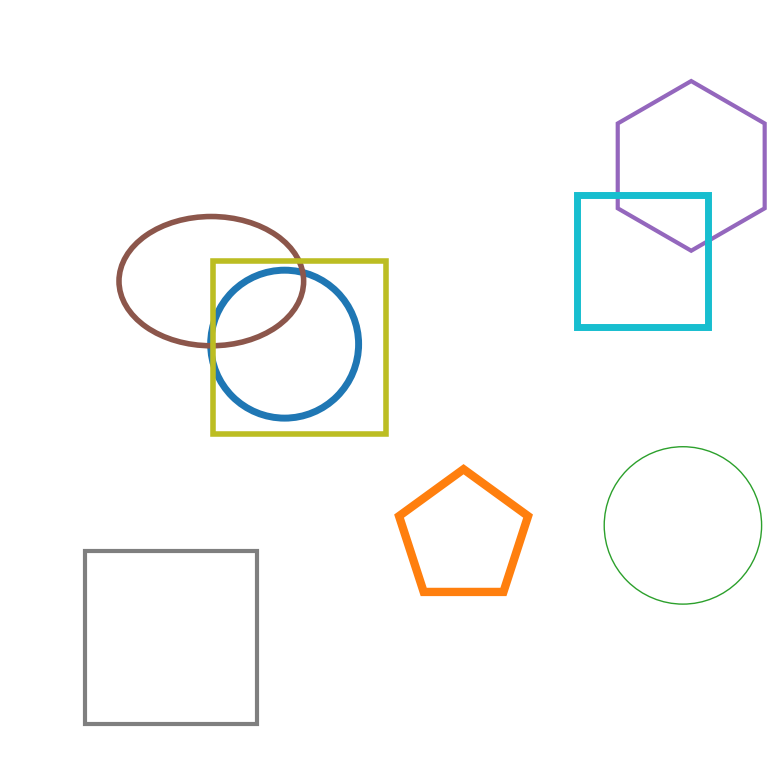[{"shape": "circle", "thickness": 2.5, "radius": 0.48, "center": [0.37, 0.553]}, {"shape": "pentagon", "thickness": 3, "radius": 0.44, "center": [0.602, 0.303]}, {"shape": "circle", "thickness": 0.5, "radius": 0.51, "center": [0.887, 0.318]}, {"shape": "hexagon", "thickness": 1.5, "radius": 0.55, "center": [0.898, 0.785]}, {"shape": "oval", "thickness": 2, "radius": 0.6, "center": [0.274, 0.635]}, {"shape": "square", "thickness": 1.5, "radius": 0.56, "center": [0.222, 0.172]}, {"shape": "square", "thickness": 2, "radius": 0.56, "center": [0.389, 0.548]}, {"shape": "square", "thickness": 2.5, "radius": 0.43, "center": [0.834, 0.661]}]